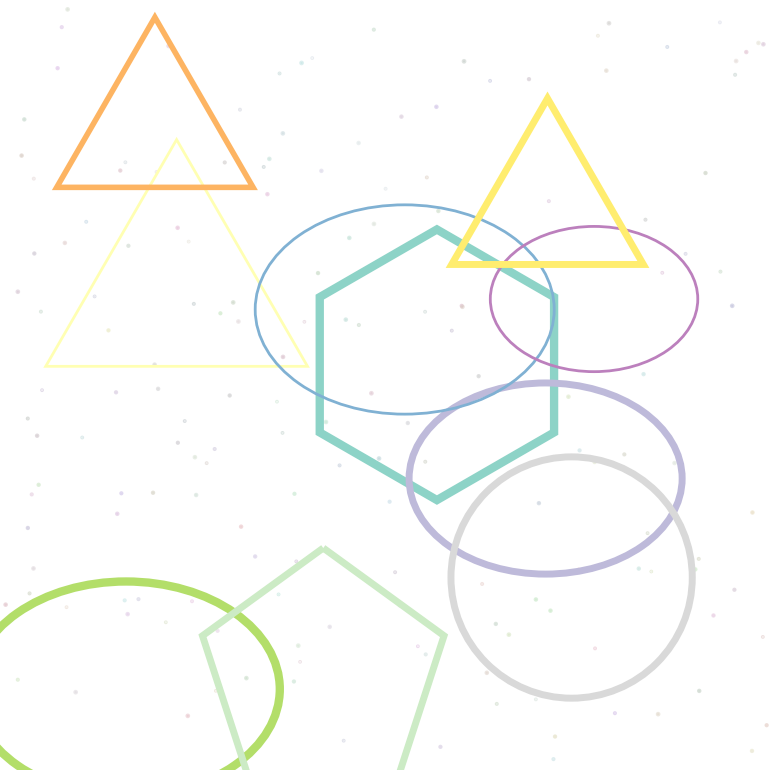[{"shape": "hexagon", "thickness": 3, "radius": 0.88, "center": [0.567, 0.526]}, {"shape": "triangle", "thickness": 1, "radius": 0.98, "center": [0.229, 0.622]}, {"shape": "oval", "thickness": 2.5, "radius": 0.89, "center": [0.709, 0.379]}, {"shape": "oval", "thickness": 1, "radius": 0.97, "center": [0.526, 0.598]}, {"shape": "triangle", "thickness": 2, "radius": 0.74, "center": [0.201, 0.83]}, {"shape": "oval", "thickness": 3, "radius": 1.0, "center": [0.164, 0.105]}, {"shape": "circle", "thickness": 2.5, "radius": 0.78, "center": [0.742, 0.25]}, {"shape": "oval", "thickness": 1, "radius": 0.67, "center": [0.771, 0.612]}, {"shape": "pentagon", "thickness": 2.5, "radius": 0.82, "center": [0.42, 0.123]}, {"shape": "triangle", "thickness": 2.5, "radius": 0.72, "center": [0.711, 0.728]}]